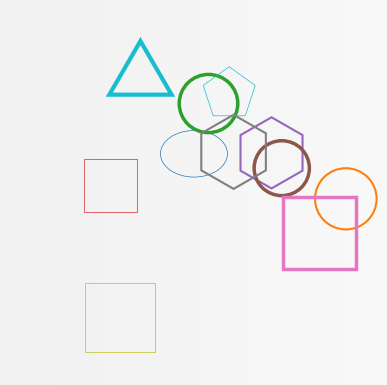[{"shape": "oval", "thickness": 0.5, "radius": 0.43, "center": [0.501, 0.601]}, {"shape": "circle", "thickness": 1.5, "radius": 0.4, "center": [0.892, 0.484]}, {"shape": "circle", "thickness": 2.5, "radius": 0.38, "center": [0.538, 0.731]}, {"shape": "square", "thickness": 0.5, "radius": 0.34, "center": [0.286, 0.517]}, {"shape": "hexagon", "thickness": 1.5, "radius": 0.46, "center": [0.701, 0.603]}, {"shape": "circle", "thickness": 2.5, "radius": 0.36, "center": [0.727, 0.563]}, {"shape": "square", "thickness": 2.5, "radius": 0.47, "center": [0.823, 0.395]}, {"shape": "hexagon", "thickness": 1.5, "radius": 0.48, "center": [0.603, 0.606]}, {"shape": "square", "thickness": 0.5, "radius": 0.45, "center": [0.31, 0.175]}, {"shape": "triangle", "thickness": 3, "radius": 0.46, "center": [0.362, 0.801]}, {"shape": "pentagon", "thickness": 0.5, "radius": 0.35, "center": [0.592, 0.756]}]